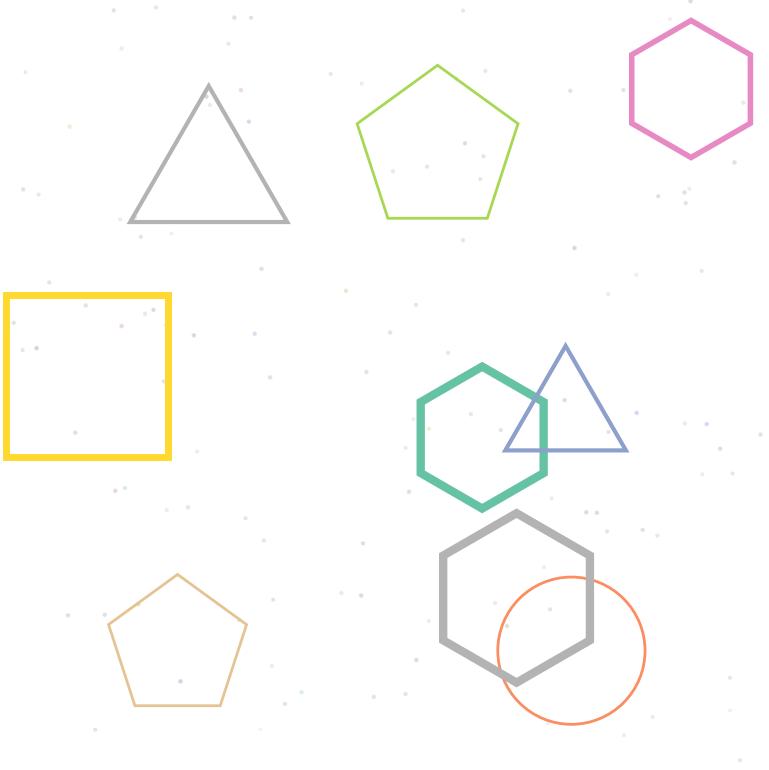[{"shape": "hexagon", "thickness": 3, "radius": 0.46, "center": [0.626, 0.432]}, {"shape": "circle", "thickness": 1, "radius": 0.48, "center": [0.742, 0.155]}, {"shape": "triangle", "thickness": 1.5, "radius": 0.45, "center": [0.735, 0.46]}, {"shape": "hexagon", "thickness": 2, "radius": 0.44, "center": [0.897, 0.884]}, {"shape": "pentagon", "thickness": 1, "radius": 0.55, "center": [0.568, 0.805]}, {"shape": "square", "thickness": 2.5, "radius": 0.53, "center": [0.113, 0.511]}, {"shape": "pentagon", "thickness": 1, "radius": 0.47, "center": [0.231, 0.16]}, {"shape": "hexagon", "thickness": 3, "radius": 0.55, "center": [0.671, 0.223]}, {"shape": "triangle", "thickness": 1.5, "radius": 0.59, "center": [0.271, 0.771]}]